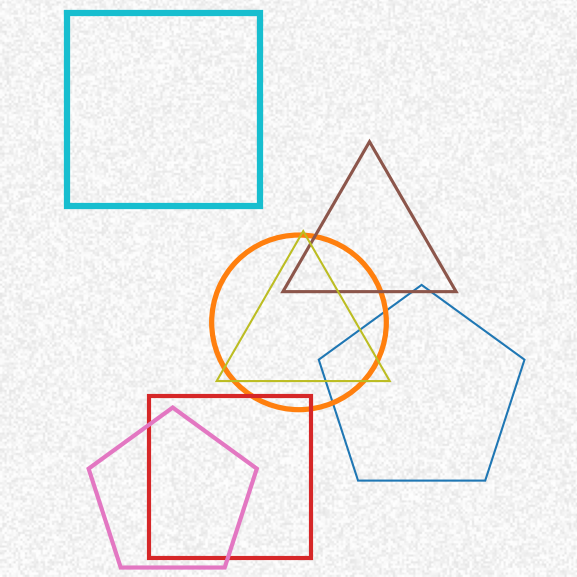[{"shape": "pentagon", "thickness": 1, "radius": 0.94, "center": [0.73, 0.318]}, {"shape": "circle", "thickness": 2.5, "radius": 0.76, "center": [0.518, 0.441]}, {"shape": "square", "thickness": 2, "radius": 0.7, "center": [0.398, 0.173]}, {"shape": "triangle", "thickness": 1.5, "radius": 0.87, "center": [0.64, 0.581]}, {"shape": "pentagon", "thickness": 2, "radius": 0.77, "center": [0.299, 0.14]}, {"shape": "triangle", "thickness": 1, "radius": 0.87, "center": [0.525, 0.426]}, {"shape": "square", "thickness": 3, "radius": 0.84, "center": [0.283, 0.81]}]